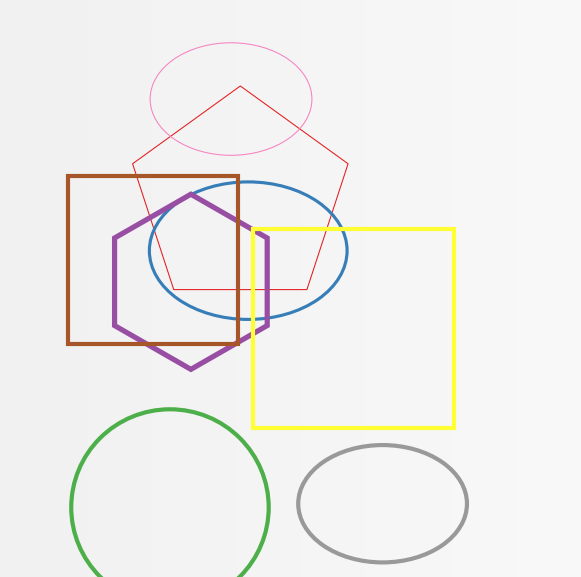[{"shape": "pentagon", "thickness": 0.5, "radius": 0.97, "center": [0.413, 0.655]}, {"shape": "oval", "thickness": 1.5, "radius": 0.85, "center": [0.427, 0.565]}, {"shape": "circle", "thickness": 2, "radius": 0.85, "center": [0.292, 0.121]}, {"shape": "hexagon", "thickness": 2.5, "radius": 0.76, "center": [0.328, 0.511]}, {"shape": "square", "thickness": 2, "radius": 0.86, "center": [0.608, 0.43]}, {"shape": "square", "thickness": 2, "radius": 0.73, "center": [0.263, 0.549]}, {"shape": "oval", "thickness": 0.5, "radius": 0.7, "center": [0.397, 0.828]}, {"shape": "oval", "thickness": 2, "radius": 0.73, "center": [0.658, 0.127]}]